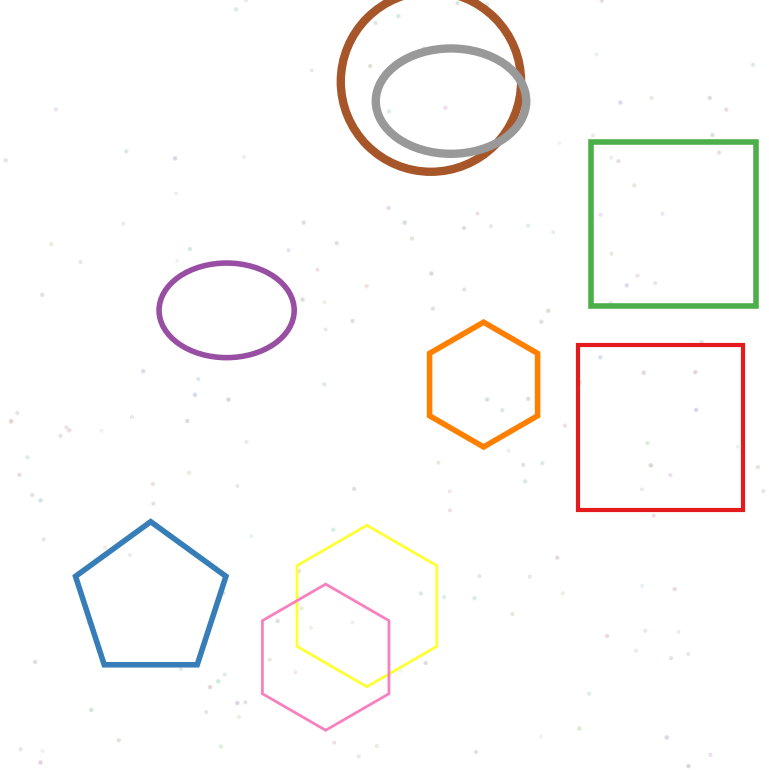[{"shape": "square", "thickness": 1.5, "radius": 0.54, "center": [0.858, 0.445]}, {"shape": "pentagon", "thickness": 2, "radius": 0.51, "center": [0.196, 0.22]}, {"shape": "square", "thickness": 2, "radius": 0.53, "center": [0.875, 0.709]}, {"shape": "oval", "thickness": 2, "radius": 0.44, "center": [0.294, 0.597]}, {"shape": "hexagon", "thickness": 2, "radius": 0.41, "center": [0.628, 0.501]}, {"shape": "hexagon", "thickness": 1, "radius": 0.52, "center": [0.476, 0.213]}, {"shape": "circle", "thickness": 3, "radius": 0.59, "center": [0.56, 0.894]}, {"shape": "hexagon", "thickness": 1, "radius": 0.47, "center": [0.423, 0.147]}, {"shape": "oval", "thickness": 3, "radius": 0.49, "center": [0.586, 0.869]}]